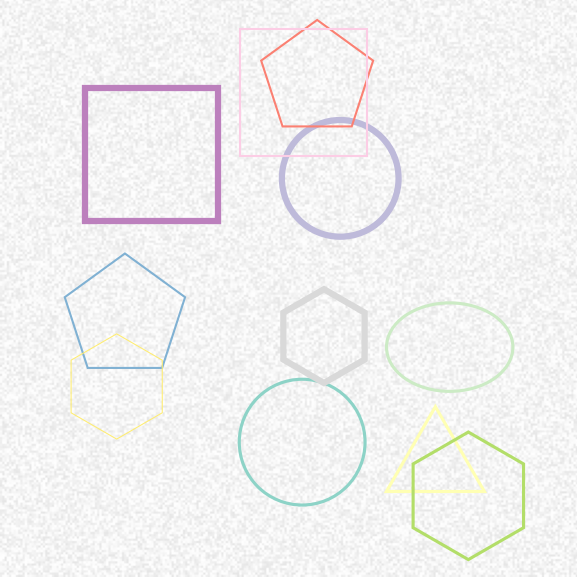[{"shape": "circle", "thickness": 1.5, "radius": 0.54, "center": [0.523, 0.234]}, {"shape": "triangle", "thickness": 1.5, "radius": 0.49, "center": [0.754, 0.197]}, {"shape": "circle", "thickness": 3, "radius": 0.51, "center": [0.589, 0.69]}, {"shape": "pentagon", "thickness": 1, "radius": 0.51, "center": [0.549, 0.863]}, {"shape": "pentagon", "thickness": 1, "radius": 0.55, "center": [0.216, 0.451]}, {"shape": "hexagon", "thickness": 1.5, "radius": 0.55, "center": [0.811, 0.141]}, {"shape": "square", "thickness": 1, "radius": 0.55, "center": [0.526, 0.839]}, {"shape": "hexagon", "thickness": 3, "radius": 0.41, "center": [0.561, 0.417]}, {"shape": "square", "thickness": 3, "radius": 0.58, "center": [0.262, 0.732]}, {"shape": "oval", "thickness": 1.5, "radius": 0.55, "center": [0.779, 0.398]}, {"shape": "hexagon", "thickness": 0.5, "radius": 0.46, "center": [0.202, 0.33]}]